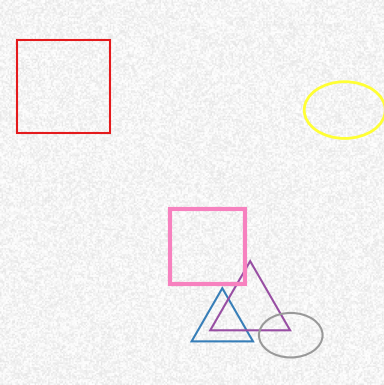[{"shape": "square", "thickness": 1.5, "radius": 0.6, "center": [0.165, 0.775]}, {"shape": "triangle", "thickness": 1.5, "radius": 0.46, "center": [0.577, 0.159]}, {"shape": "triangle", "thickness": 1.5, "radius": 0.6, "center": [0.65, 0.202]}, {"shape": "oval", "thickness": 2, "radius": 0.53, "center": [0.895, 0.714]}, {"shape": "square", "thickness": 3, "radius": 0.49, "center": [0.54, 0.359]}, {"shape": "oval", "thickness": 1.5, "radius": 0.41, "center": [0.755, 0.129]}]